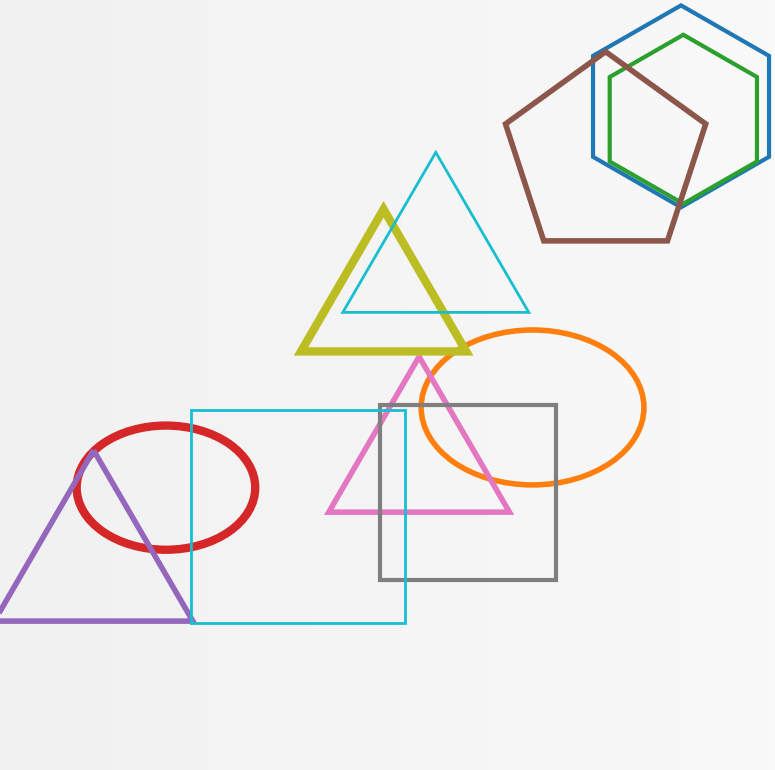[{"shape": "hexagon", "thickness": 1.5, "radius": 0.66, "center": [0.879, 0.862]}, {"shape": "oval", "thickness": 2, "radius": 0.72, "center": [0.687, 0.471]}, {"shape": "hexagon", "thickness": 1.5, "radius": 0.55, "center": [0.882, 0.845]}, {"shape": "oval", "thickness": 3, "radius": 0.58, "center": [0.214, 0.367]}, {"shape": "triangle", "thickness": 2, "radius": 0.74, "center": [0.121, 0.267]}, {"shape": "pentagon", "thickness": 2, "radius": 0.68, "center": [0.781, 0.797]}, {"shape": "triangle", "thickness": 2, "radius": 0.67, "center": [0.541, 0.402]}, {"shape": "square", "thickness": 1.5, "radius": 0.57, "center": [0.604, 0.36]}, {"shape": "triangle", "thickness": 3, "radius": 0.62, "center": [0.495, 0.605]}, {"shape": "square", "thickness": 1, "radius": 0.69, "center": [0.384, 0.33]}, {"shape": "triangle", "thickness": 1, "radius": 0.69, "center": [0.562, 0.664]}]